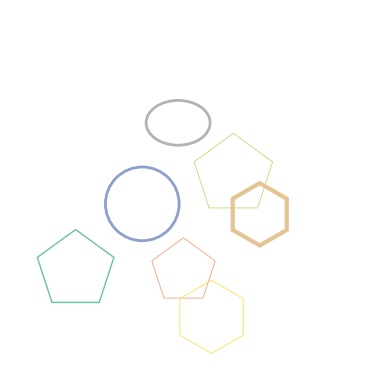[{"shape": "pentagon", "thickness": 1, "radius": 0.52, "center": [0.196, 0.299]}, {"shape": "pentagon", "thickness": 0.5, "radius": 0.43, "center": [0.477, 0.296]}, {"shape": "circle", "thickness": 2, "radius": 0.48, "center": [0.37, 0.471]}, {"shape": "pentagon", "thickness": 0.5, "radius": 0.54, "center": [0.606, 0.547]}, {"shape": "hexagon", "thickness": 0.5, "radius": 0.48, "center": [0.549, 0.177]}, {"shape": "hexagon", "thickness": 3, "radius": 0.41, "center": [0.675, 0.443]}, {"shape": "oval", "thickness": 2, "radius": 0.42, "center": [0.463, 0.681]}]